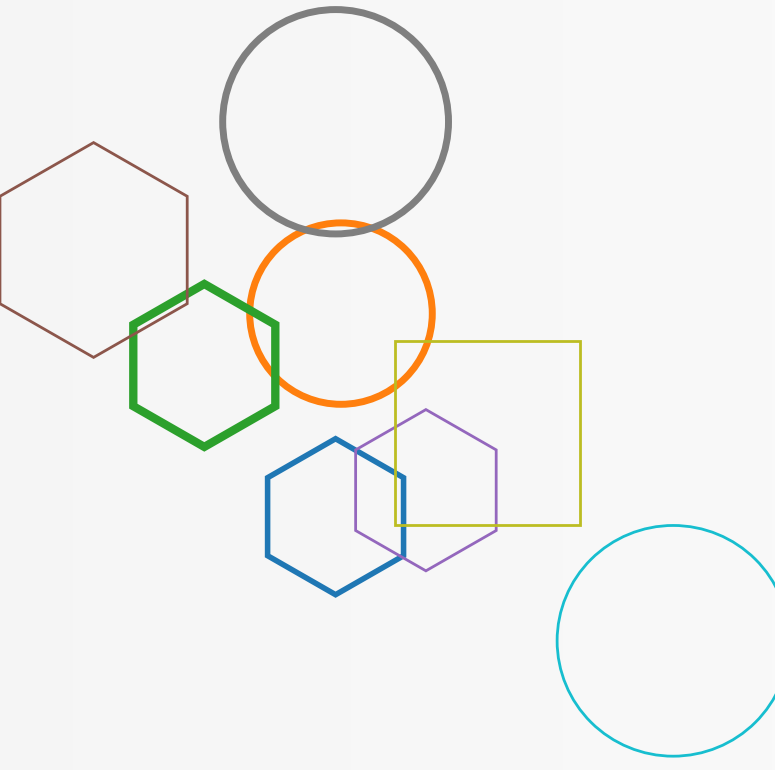[{"shape": "hexagon", "thickness": 2, "radius": 0.51, "center": [0.433, 0.329]}, {"shape": "circle", "thickness": 2.5, "radius": 0.59, "center": [0.44, 0.593]}, {"shape": "hexagon", "thickness": 3, "radius": 0.53, "center": [0.264, 0.525]}, {"shape": "hexagon", "thickness": 1, "radius": 0.52, "center": [0.55, 0.363]}, {"shape": "hexagon", "thickness": 1, "radius": 0.7, "center": [0.121, 0.675]}, {"shape": "circle", "thickness": 2.5, "radius": 0.73, "center": [0.433, 0.842]}, {"shape": "square", "thickness": 1, "radius": 0.6, "center": [0.629, 0.438]}, {"shape": "circle", "thickness": 1, "radius": 0.75, "center": [0.869, 0.168]}]